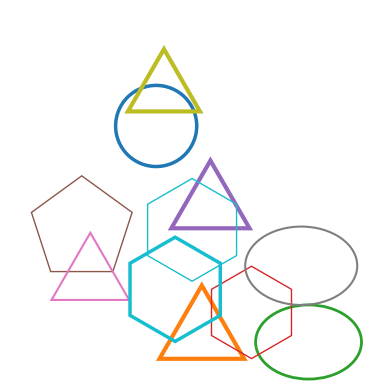[{"shape": "circle", "thickness": 2.5, "radius": 0.53, "center": [0.406, 0.673]}, {"shape": "triangle", "thickness": 3, "radius": 0.63, "center": [0.524, 0.132]}, {"shape": "oval", "thickness": 2, "radius": 0.69, "center": [0.801, 0.112]}, {"shape": "hexagon", "thickness": 1, "radius": 0.6, "center": [0.653, 0.189]}, {"shape": "triangle", "thickness": 3, "radius": 0.59, "center": [0.547, 0.466]}, {"shape": "pentagon", "thickness": 1, "radius": 0.69, "center": [0.212, 0.406]}, {"shape": "triangle", "thickness": 1.5, "radius": 0.58, "center": [0.235, 0.279]}, {"shape": "oval", "thickness": 1.5, "radius": 0.73, "center": [0.782, 0.31]}, {"shape": "triangle", "thickness": 3, "radius": 0.54, "center": [0.426, 0.765]}, {"shape": "hexagon", "thickness": 2.5, "radius": 0.68, "center": [0.455, 0.249]}, {"shape": "hexagon", "thickness": 1, "radius": 0.67, "center": [0.499, 0.403]}]